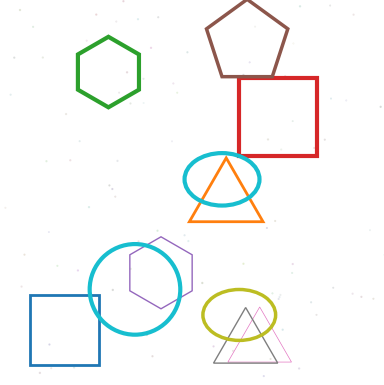[{"shape": "square", "thickness": 2, "radius": 0.45, "center": [0.168, 0.143]}, {"shape": "triangle", "thickness": 2, "radius": 0.55, "center": [0.588, 0.479]}, {"shape": "hexagon", "thickness": 3, "radius": 0.46, "center": [0.282, 0.813]}, {"shape": "square", "thickness": 3, "radius": 0.5, "center": [0.722, 0.696]}, {"shape": "hexagon", "thickness": 1, "radius": 0.47, "center": [0.418, 0.291]}, {"shape": "pentagon", "thickness": 2.5, "radius": 0.56, "center": [0.642, 0.891]}, {"shape": "triangle", "thickness": 0.5, "radius": 0.48, "center": [0.675, 0.107]}, {"shape": "triangle", "thickness": 1, "radius": 0.48, "center": [0.638, 0.105]}, {"shape": "oval", "thickness": 2.5, "radius": 0.47, "center": [0.621, 0.182]}, {"shape": "circle", "thickness": 3, "radius": 0.59, "center": [0.351, 0.248]}, {"shape": "oval", "thickness": 3, "radius": 0.49, "center": [0.577, 0.534]}]